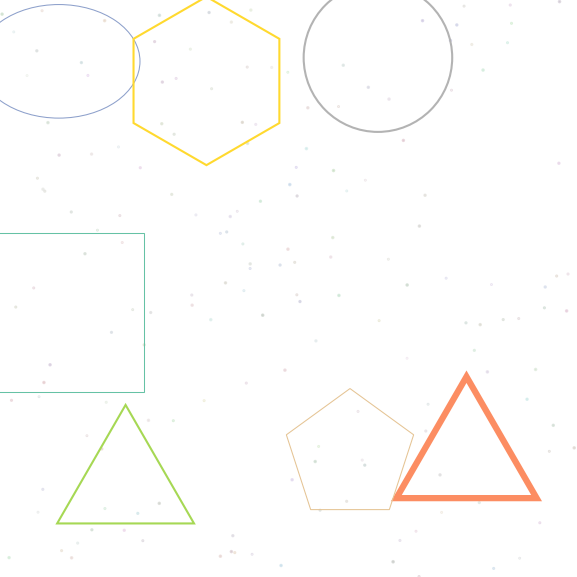[{"shape": "square", "thickness": 0.5, "radius": 0.69, "center": [0.111, 0.458]}, {"shape": "triangle", "thickness": 3, "radius": 0.7, "center": [0.808, 0.207]}, {"shape": "oval", "thickness": 0.5, "radius": 0.7, "center": [0.102, 0.893]}, {"shape": "triangle", "thickness": 1, "radius": 0.68, "center": [0.217, 0.161]}, {"shape": "hexagon", "thickness": 1, "radius": 0.73, "center": [0.357, 0.859]}, {"shape": "pentagon", "thickness": 0.5, "radius": 0.58, "center": [0.606, 0.21]}, {"shape": "circle", "thickness": 1, "radius": 0.64, "center": [0.654, 0.899]}]